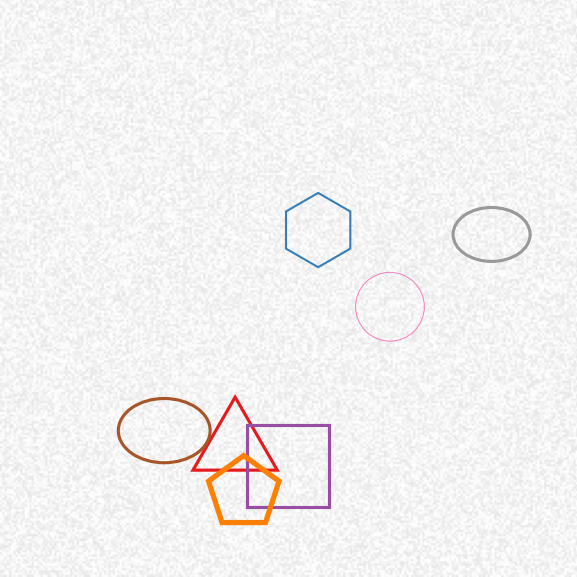[{"shape": "triangle", "thickness": 1.5, "radius": 0.42, "center": [0.407, 0.227]}, {"shape": "hexagon", "thickness": 1, "radius": 0.32, "center": [0.551, 0.601]}, {"shape": "square", "thickness": 1.5, "radius": 0.35, "center": [0.498, 0.193]}, {"shape": "pentagon", "thickness": 2.5, "radius": 0.32, "center": [0.422, 0.146]}, {"shape": "oval", "thickness": 1.5, "radius": 0.4, "center": [0.284, 0.253]}, {"shape": "circle", "thickness": 0.5, "radius": 0.3, "center": [0.675, 0.468]}, {"shape": "oval", "thickness": 1.5, "radius": 0.33, "center": [0.851, 0.593]}]